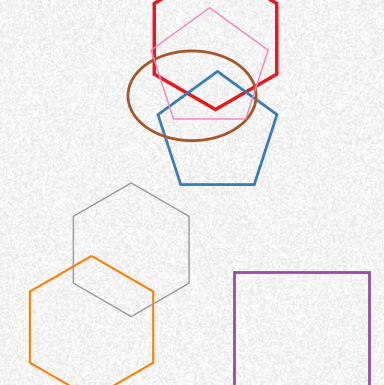[{"shape": "hexagon", "thickness": 2.5, "radius": 0.92, "center": [0.56, 0.899]}, {"shape": "pentagon", "thickness": 2, "radius": 0.81, "center": [0.565, 0.652]}, {"shape": "square", "thickness": 2, "radius": 0.88, "center": [0.783, 0.118]}, {"shape": "hexagon", "thickness": 1.5, "radius": 0.92, "center": [0.238, 0.15]}, {"shape": "oval", "thickness": 2, "radius": 0.83, "center": [0.499, 0.751]}, {"shape": "pentagon", "thickness": 1, "radius": 0.8, "center": [0.544, 0.82]}, {"shape": "hexagon", "thickness": 1, "radius": 0.87, "center": [0.341, 0.351]}]